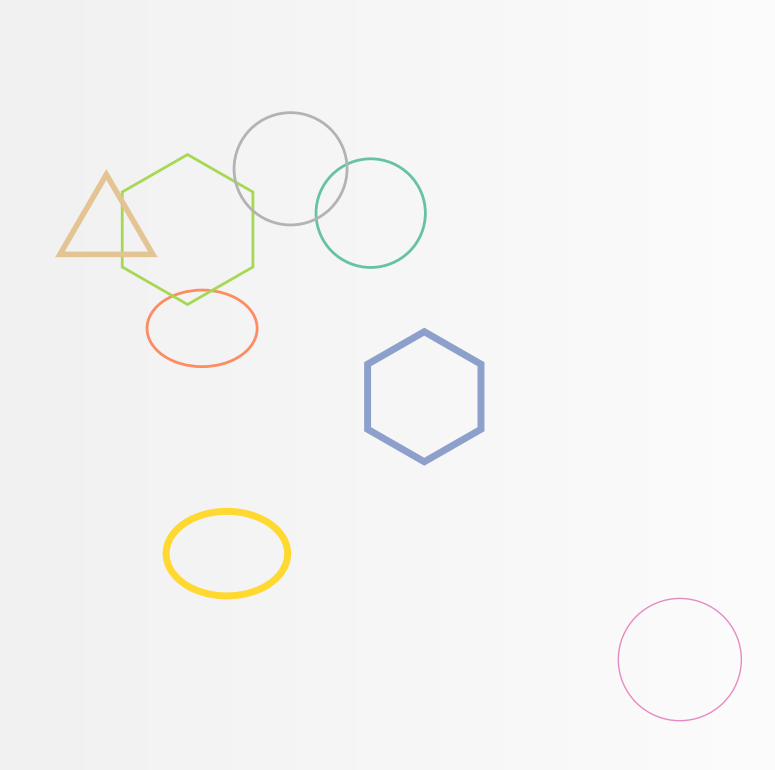[{"shape": "circle", "thickness": 1, "radius": 0.35, "center": [0.478, 0.723]}, {"shape": "oval", "thickness": 1, "radius": 0.36, "center": [0.261, 0.574]}, {"shape": "hexagon", "thickness": 2.5, "radius": 0.42, "center": [0.547, 0.485]}, {"shape": "circle", "thickness": 0.5, "radius": 0.4, "center": [0.877, 0.143]}, {"shape": "hexagon", "thickness": 1, "radius": 0.49, "center": [0.242, 0.702]}, {"shape": "oval", "thickness": 2.5, "radius": 0.39, "center": [0.293, 0.281]}, {"shape": "triangle", "thickness": 2, "radius": 0.35, "center": [0.137, 0.704]}, {"shape": "circle", "thickness": 1, "radius": 0.36, "center": [0.375, 0.781]}]